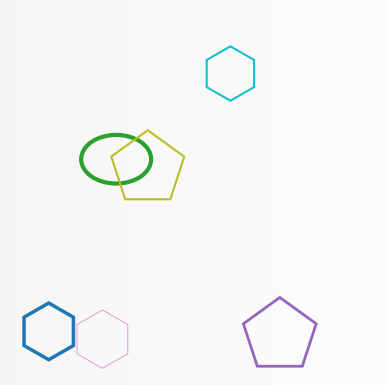[{"shape": "hexagon", "thickness": 2.5, "radius": 0.37, "center": [0.126, 0.139]}, {"shape": "oval", "thickness": 3, "radius": 0.45, "center": [0.3, 0.586]}, {"shape": "pentagon", "thickness": 2, "radius": 0.49, "center": [0.722, 0.129]}, {"shape": "hexagon", "thickness": 0.5, "radius": 0.38, "center": [0.264, 0.119]}, {"shape": "pentagon", "thickness": 1.5, "radius": 0.5, "center": [0.381, 0.563]}, {"shape": "hexagon", "thickness": 1.5, "radius": 0.35, "center": [0.595, 0.809]}]